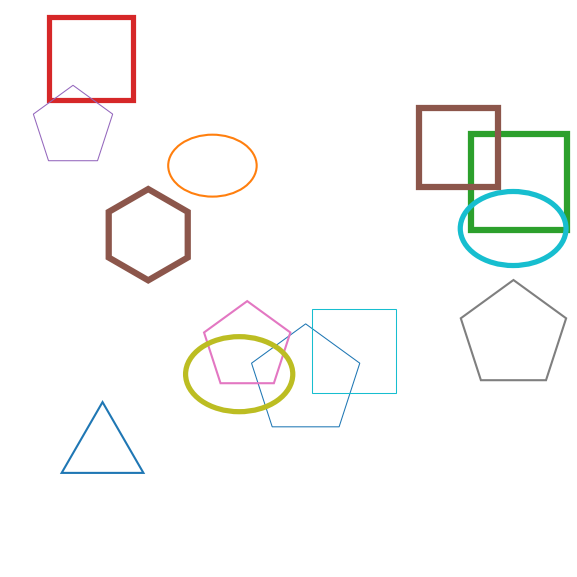[{"shape": "triangle", "thickness": 1, "radius": 0.41, "center": [0.178, 0.221]}, {"shape": "pentagon", "thickness": 0.5, "radius": 0.49, "center": [0.529, 0.34]}, {"shape": "oval", "thickness": 1, "radius": 0.38, "center": [0.368, 0.712]}, {"shape": "square", "thickness": 3, "radius": 0.42, "center": [0.898, 0.684]}, {"shape": "square", "thickness": 2.5, "radius": 0.36, "center": [0.158, 0.898]}, {"shape": "pentagon", "thickness": 0.5, "radius": 0.36, "center": [0.126, 0.779]}, {"shape": "hexagon", "thickness": 3, "radius": 0.4, "center": [0.257, 0.593]}, {"shape": "square", "thickness": 3, "radius": 0.34, "center": [0.794, 0.744]}, {"shape": "pentagon", "thickness": 1, "radius": 0.39, "center": [0.428, 0.399]}, {"shape": "pentagon", "thickness": 1, "radius": 0.48, "center": [0.889, 0.418]}, {"shape": "oval", "thickness": 2.5, "radius": 0.46, "center": [0.414, 0.351]}, {"shape": "oval", "thickness": 2.5, "radius": 0.46, "center": [0.889, 0.603]}, {"shape": "square", "thickness": 0.5, "radius": 0.36, "center": [0.612, 0.391]}]